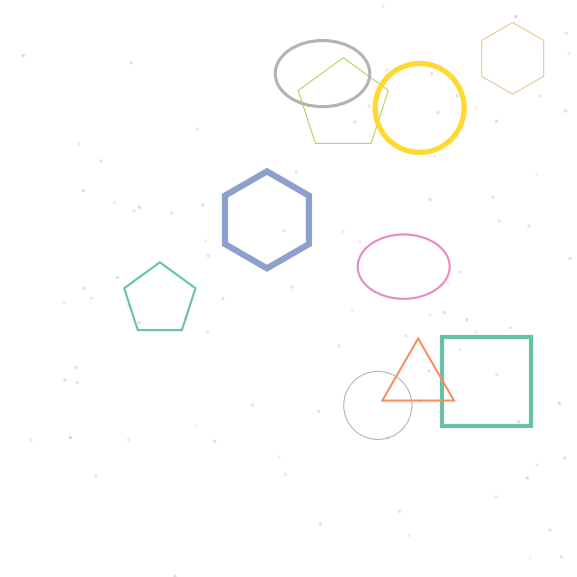[{"shape": "pentagon", "thickness": 1, "radius": 0.32, "center": [0.277, 0.48]}, {"shape": "square", "thickness": 2, "radius": 0.39, "center": [0.843, 0.339]}, {"shape": "triangle", "thickness": 1, "radius": 0.36, "center": [0.724, 0.341]}, {"shape": "hexagon", "thickness": 3, "radius": 0.42, "center": [0.462, 0.618]}, {"shape": "oval", "thickness": 1, "radius": 0.4, "center": [0.699, 0.537]}, {"shape": "pentagon", "thickness": 0.5, "radius": 0.41, "center": [0.594, 0.817]}, {"shape": "circle", "thickness": 2.5, "radius": 0.39, "center": [0.727, 0.812]}, {"shape": "hexagon", "thickness": 0.5, "radius": 0.31, "center": [0.888, 0.898]}, {"shape": "oval", "thickness": 1.5, "radius": 0.41, "center": [0.558, 0.872]}, {"shape": "circle", "thickness": 0.5, "radius": 0.3, "center": [0.654, 0.297]}]